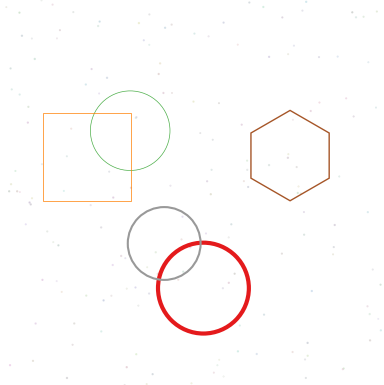[{"shape": "circle", "thickness": 3, "radius": 0.59, "center": [0.528, 0.252]}, {"shape": "circle", "thickness": 0.5, "radius": 0.52, "center": [0.338, 0.661]}, {"shape": "square", "thickness": 0.5, "radius": 0.57, "center": [0.226, 0.592]}, {"shape": "hexagon", "thickness": 1, "radius": 0.59, "center": [0.753, 0.596]}, {"shape": "circle", "thickness": 1.5, "radius": 0.47, "center": [0.426, 0.368]}]